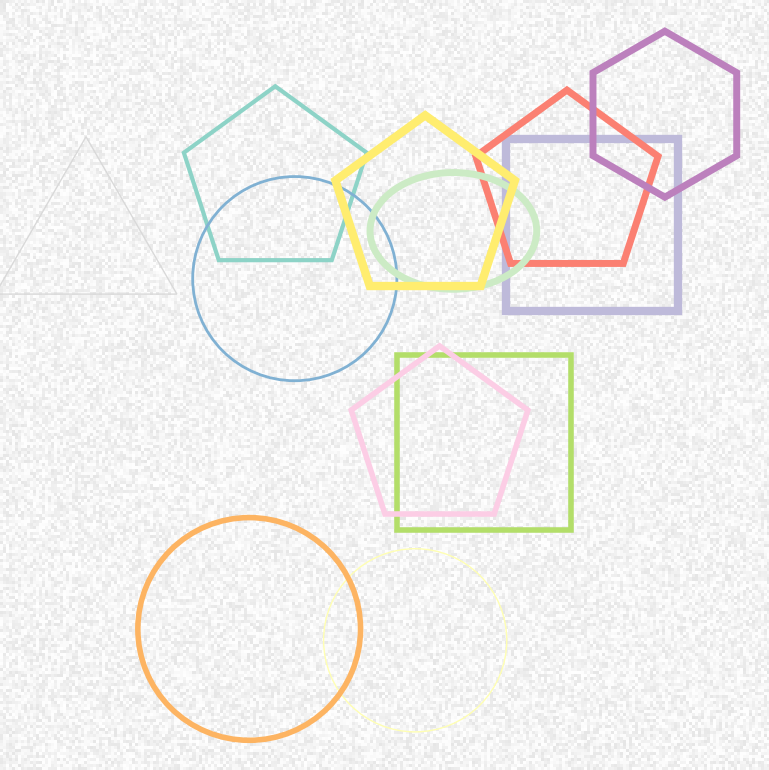[{"shape": "pentagon", "thickness": 1.5, "radius": 0.62, "center": [0.357, 0.763]}, {"shape": "circle", "thickness": 0.5, "radius": 0.59, "center": [0.539, 0.168]}, {"shape": "square", "thickness": 3, "radius": 0.56, "center": [0.769, 0.708]}, {"shape": "pentagon", "thickness": 2.5, "radius": 0.62, "center": [0.736, 0.759]}, {"shape": "circle", "thickness": 1, "radius": 0.66, "center": [0.383, 0.638]}, {"shape": "circle", "thickness": 2, "radius": 0.72, "center": [0.324, 0.183]}, {"shape": "square", "thickness": 2, "radius": 0.57, "center": [0.628, 0.425]}, {"shape": "pentagon", "thickness": 2, "radius": 0.6, "center": [0.571, 0.43]}, {"shape": "triangle", "thickness": 0.5, "radius": 0.68, "center": [0.112, 0.686]}, {"shape": "hexagon", "thickness": 2.5, "radius": 0.54, "center": [0.863, 0.852]}, {"shape": "oval", "thickness": 2.5, "radius": 0.54, "center": [0.589, 0.7]}, {"shape": "pentagon", "thickness": 3, "radius": 0.61, "center": [0.552, 0.728]}]